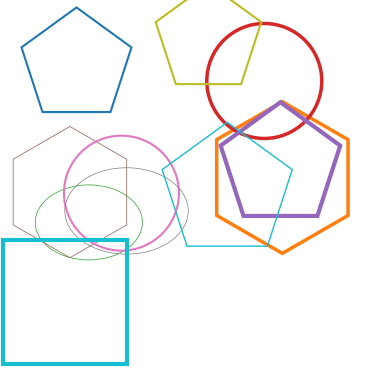[{"shape": "pentagon", "thickness": 1.5, "radius": 0.75, "center": [0.199, 0.83]}, {"shape": "hexagon", "thickness": 2.5, "radius": 0.98, "center": [0.733, 0.539]}, {"shape": "oval", "thickness": 0.5, "radius": 0.7, "center": [0.231, 0.422]}, {"shape": "circle", "thickness": 2.5, "radius": 0.75, "center": [0.686, 0.79]}, {"shape": "pentagon", "thickness": 3, "radius": 0.82, "center": [0.728, 0.571]}, {"shape": "hexagon", "thickness": 0.5, "radius": 0.85, "center": [0.182, 0.501]}, {"shape": "circle", "thickness": 1.5, "radius": 0.75, "center": [0.315, 0.498]}, {"shape": "oval", "thickness": 0.5, "radius": 0.8, "center": [0.329, 0.452]}, {"shape": "pentagon", "thickness": 1.5, "radius": 0.72, "center": [0.541, 0.898]}, {"shape": "pentagon", "thickness": 1, "radius": 0.89, "center": [0.59, 0.504]}, {"shape": "square", "thickness": 3, "radius": 0.81, "center": [0.169, 0.216]}]